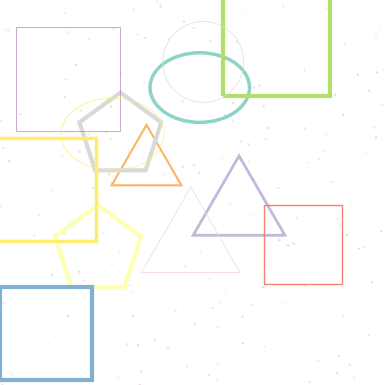[{"shape": "oval", "thickness": 2.5, "radius": 0.65, "center": [0.519, 0.773]}, {"shape": "pentagon", "thickness": 3, "radius": 0.59, "center": [0.255, 0.35]}, {"shape": "triangle", "thickness": 2, "radius": 0.69, "center": [0.621, 0.458]}, {"shape": "square", "thickness": 1, "radius": 0.51, "center": [0.787, 0.366]}, {"shape": "square", "thickness": 3, "radius": 0.6, "center": [0.12, 0.135]}, {"shape": "triangle", "thickness": 1.5, "radius": 0.52, "center": [0.381, 0.571]}, {"shape": "square", "thickness": 3, "radius": 0.69, "center": [0.718, 0.889]}, {"shape": "triangle", "thickness": 0.5, "radius": 0.74, "center": [0.496, 0.366]}, {"shape": "pentagon", "thickness": 3, "radius": 0.56, "center": [0.313, 0.648]}, {"shape": "square", "thickness": 0.5, "radius": 0.67, "center": [0.177, 0.794]}, {"shape": "circle", "thickness": 0.5, "radius": 0.52, "center": [0.528, 0.839]}, {"shape": "oval", "thickness": 0.5, "radius": 0.67, "center": [0.292, 0.652]}, {"shape": "square", "thickness": 2.5, "radius": 0.67, "center": [0.116, 0.508]}]